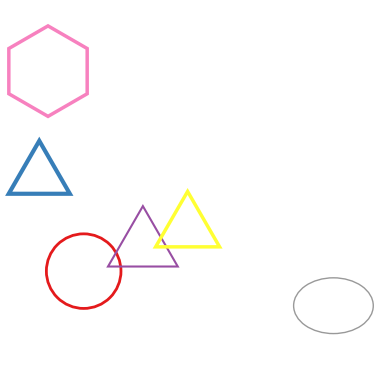[{"shape": "circle", "thickness": 2, "radius": 0.48, "center": [0.217, 0.296]}, {"shape": "triangle", "thickness": 3, "radius": 0.46, "center": [0.102, 0.543]}, {"shape": "triangle", "thickness": 1.5, "radius": 0.52, "center": [0.371, 0.36]}, {"shape": "triangle", "thickness": 2.5, "radius": 0.48, "center": [0.487, 0.407]}, {"shape": "hexagon", "thickness": 2.5, "radius": 0.59, "center": [0.125, 0.815]}, {"shape": "oval", "thickness": 1, "radius": 0.52, "center": [0.866, 0.206]}]